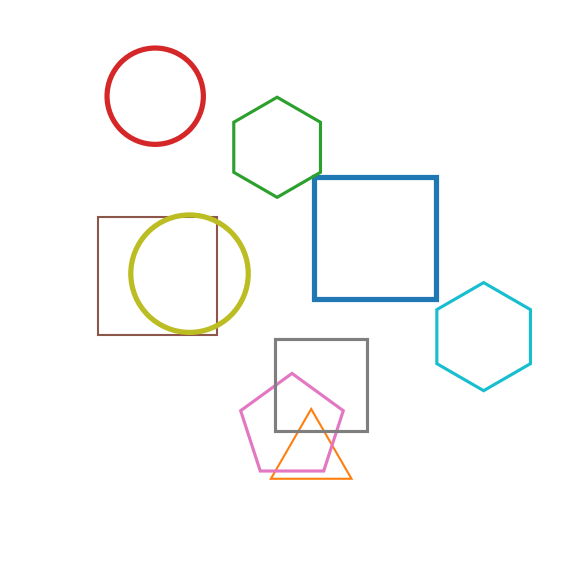[{"shape": "square", "thickness": 2.5, "radius": 0.53, "center": [0.649, 0.587]}, {"shape": "triangle", "thickness": 1, "radius": 0.4, "center": [0.539, 0.21]}, {"shape": "hexagon", "thickness": 1.5, "radius": 0.43, "center": [0.48, 0.744]}, {"shape": "circle", "thickness": 2.5, "radius": 0.42, "center": [0.269, 0.833]}, {"shape": "square", "thickness": 1, "radius": 0.51, "center": [0.273, 0.522]}, {"shape": "pentagon", "thickness": 1.5, "radius": 0.47, "center": [0.506, 0.259]}, {"shape": "square", "thickness": 1.5, "radius": 0.4, "center": [0.556, 0.333]}, {"shape": "circle", "thickness": 2.5, "radius": 0.51, "center": [0.328, 0.525]}, {"shape": "hexagon", "thickness": 1.5, "radius": 0.47, "center": [0.837, 0.416]}]